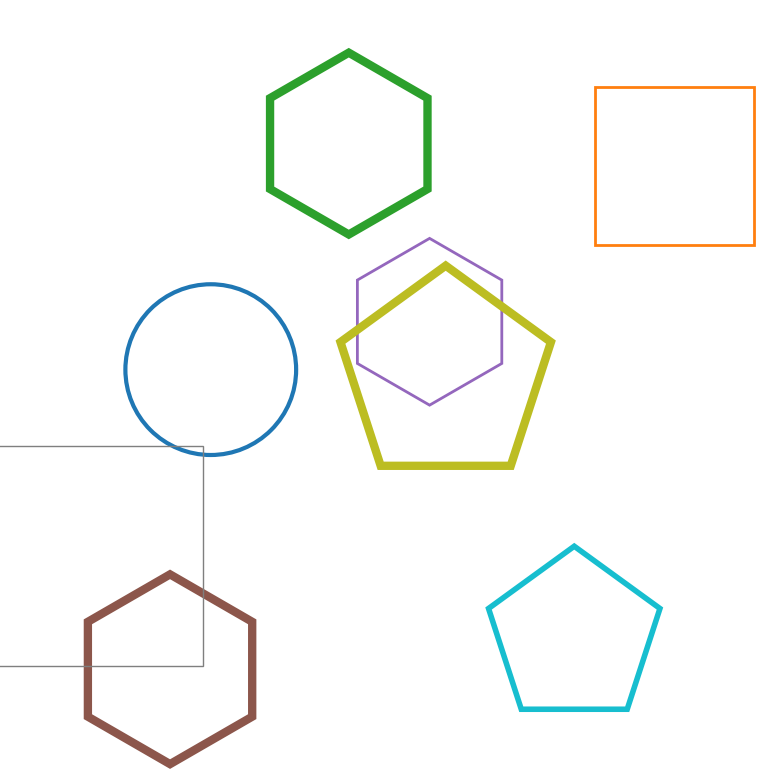[{"shape": "circle", "thickness": 1.5, "radius": 0.55, "center": [0.274, 0.52]}, {"shape": "square", "thickness": 1, "radius": 0.51, "center": [0.876, 0.784]}, {"shape": "hexagon", "thickness": 3, "radius": 0.59, "center": [0.453, 0.814]}, {"shape": "hexagon", "thickness": 1, "radius": 0.54, "center": [0.558, 0.582]}, {"shape": "hexagon", "thickness": 3, "radius": 0.62, "center": [0.221, 0.131]}, {"shape": "square", "thickness": 0.5, "radius": 0.71, "center": [0.121, 0.278]}, {"shape": "pentagon", "thickness": 3, "radius": 0.72, "center": [0.579, 0.511]}, {"shape": "pentagon", "thickness": 2, "radius": 0.59, "center": [0.746, 0.174]}]